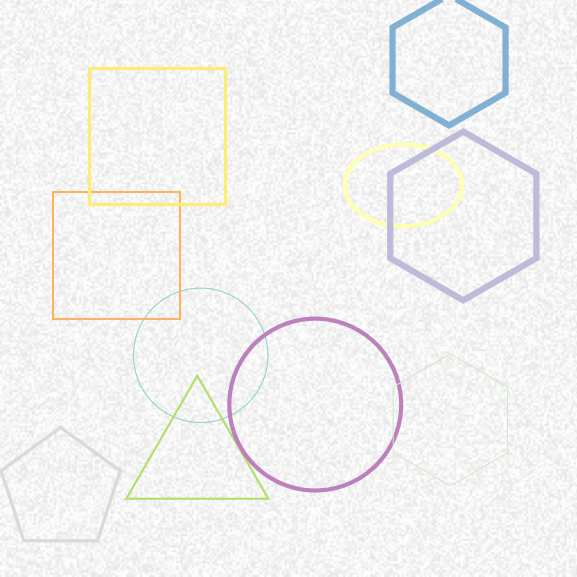[{"shape": "circle", "thickness": 0.5, "radius": 0.58, "center": [0.348, 0.384]}, {"shape": "oval", "thickness": 2, "radius": 0.51, "center": [0.699, 0.678]}, {"shape": "hexagon", "thickness": 3, "radius": 0.73, "center": [0.802, 0.625]}, {"shape": "hexagon", "thickness": 3, "radius": 0.57, "center": [0.778, 0.895]}, {"shape": "square", "thickness": 1, "radius": 0.55, "center": [0.202, 0.556]}, {"shape": "triangle", "thickness": 1, "radius": 0.71, "center": [0.342, 0.207]}, {"shape": "pentagon", "thickness": 1.5, "radius": 0.54, "center": [0.105, 0.15]}, {"shape": "circle", "thickness": 2, "radius": 0.74, "center": [0.546, 0.299]}, {"shape": "hexagon", "thickness": 0.5, "radius": 0.57, "center": [0.78, 0.272]}, {"shape": "square", "thickness": 1.5, "radius": 0.59, "center": [0.271, 0.763]}]